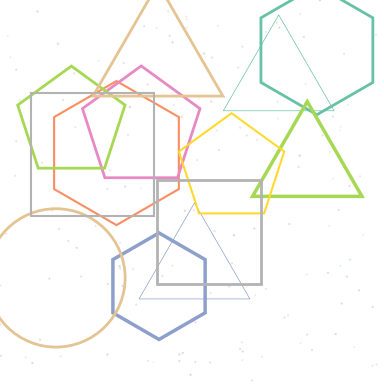[{"shape": "triangle", "thickness": 0.5, "radius": 0.83, "center": [0.724, 0.795]}, {"shape": "hexagon", "thickness": 2, "radius": 0.84, "center": [0.823, 0.87]}, {"shape": "hexagon", "thickness": 1.5, "radius": 0.94, "center": [0.303, 0.602]}, {"shape": "triangle", "thickness": 0.5, "radius": 0.83, "center": [0.505, 0.307]}, {"shape": "hexagon", "thickness": 2.5, "radius": 0.69, "center": [0.413, 0.257]}, {"shape": "pentagon", "thickness": 2, "radius": 0.8, "center": [0.367, 0.668]}, {"shape": "triangle", "thickness": 2.5, "radius": 0.82, "center": [0.798, 0.572]}, {"shape": "pentagon", "thickness": 2, "radius": 0.73, "center": [0.185, 0.682]}, {"shape": "pentagon", "thickness": 1.5, "radius": 0.72, "center": [0.601, 0.562]}, {"shape": "circle", "thickness": 2, "radius": 0.9, "center": [0.145, 0.278]}, {"shape": "triangle", "thickness": 2, "radius": 0.97, "center": [0.41, 0.848]}, {"shape": "square", "thickness": 1.5, "radius": 0.8, "center": [0.241, 0.599]}, {"shape": "square", "thickness": 2, "radius": 0.67, "center": [0.543, 0.398]}]